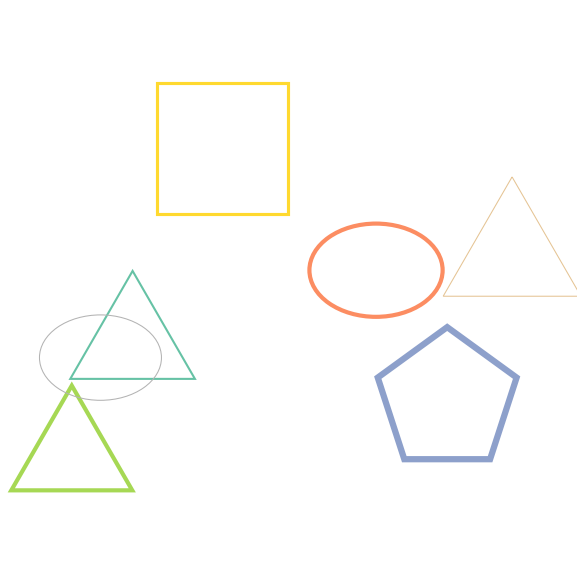[{"shape": "triangle", "thickness": 1, "radius": 0.62, "center": [0.23, 0.405]}, {"shape": "oval", "thickness": 2, "radius": 0.58, "center": [0.651, 0.531]}, {"shape": "pentagon", "thickness": 3, "radius": 0.63, "center": [0.774, 0.306]}, {"shape": "triangle", "thickness": 2, "radius": 0.6, "center": [0.124, 0.211]}, {"shape": "square", "thickness": 1.5, "radius": 0.57, "center": [0.385, 0.742]}, {"shape": "triangle", "thickness": 0.5, "radius": 0.69, "center": [0.887, 0.555]}, {"shape": "oval", "thickness": 0.5, "radius": 0.53, "center": [0.174, 0.38]}]